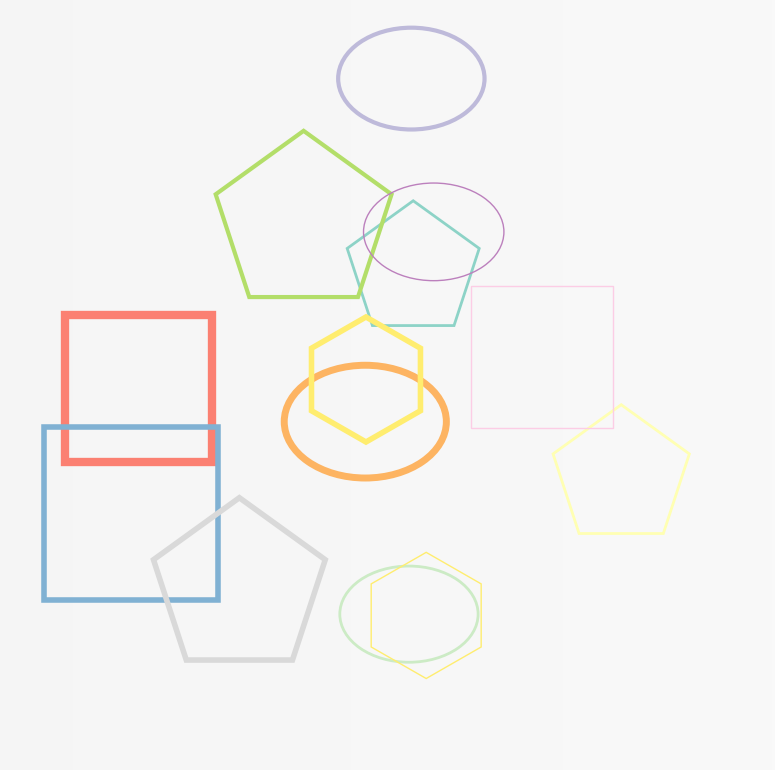[{"shape": "pentagon", "thickness": 1, "radius": 0.45, "center": [0.533, 0.65]}, {"shape": "pentagon", "thickness": 1, "radius": 0.46, "center": [0.802, 0.382]}, {"shape": "oval", "thickness": 1.5, "radius": 0.47, "center": [0.531, 0.898]}, {"shape": "square", "thickness": 3, "radius": 0.48, "center": [0.179, 0.496]}, {"shape": "square", "thickness": 2, "radius": 0.56, "center": [0.169, 0.333]}, {"shape": "oval", "thickness": 2.5, "radius": 0.52, "center": [0.471, 0.452]}, {"shape": "pentagon", "thickness": 1.5, "radius": 0.6, "center": [0.392, 0.711]}, {"shape": "square", "thickness": 0.5, "radius": 0.46, "center": [0.7, 0.536]}, {"shape": "pentagon", "thickness": 2, "radius": 0.58, "center": [0.309, 0.237]}, {"shape": "oval", "thickness": 0.5, "radius": 0.45, "center": [0.56, 0.699]}, {"shape": "oval", "thickness": 1, "radius": 0.45, "center": [0.528, 0.202]}, {"shape": "hexagon", "thickness": 2, "radius": 0.41, "center": [0.472, 0.507]}, {"shape": "hexagon", "thickness": 0.5, "radius": 0.41, "center": [0.55, 0.201]}]